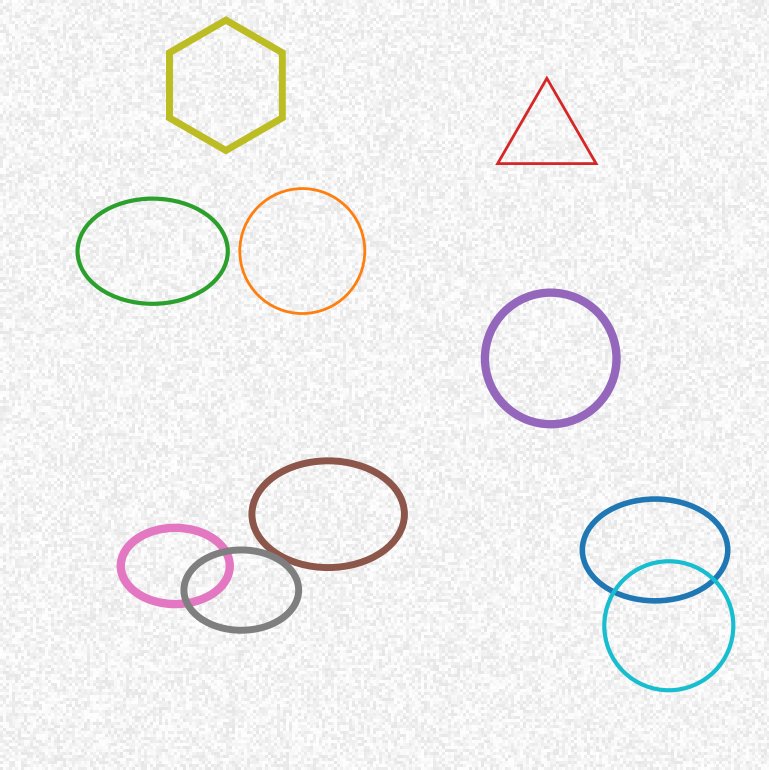[{"shape": "oval", "thickness": 2, "radius": 0.47, "center": [0.851, 0.286]}, {"shape": "circle", "thickness": 1, "radius": 0.41, "center": [0.393, 0.674]}, {"shape": "oval", "thickness": 1.5, "radius": 0.49, "center": [0.198, 0.674]}, {"shape": "triangle", "thickness": 1, "radius": 0.37, "center": [0.71, 0.824]}, {"shape": "circle", "thickness": 3, "radius": 0.43, "center": [0.715, 0.534]}, {"shape": "oval", "thickness": 2.5, "radius": 0.5, "center": [0.426, 0.332]}, {"shape": "oval", "thickness": 3, "radius": 0.35, "center": [0.228, 0.265]}, {"shape": "oval", "thickness": 2.5, "radius": 0.37, "center": [0.313, 0.234]}, {"shape": "hexagon", "thickness": 2.5, "radius": 0.42, "center": [0.293, 0.889]}, {"shape": "circle", "thickness": 1.5, "radius": 0.42, "center": [0.869, 0.187]}]